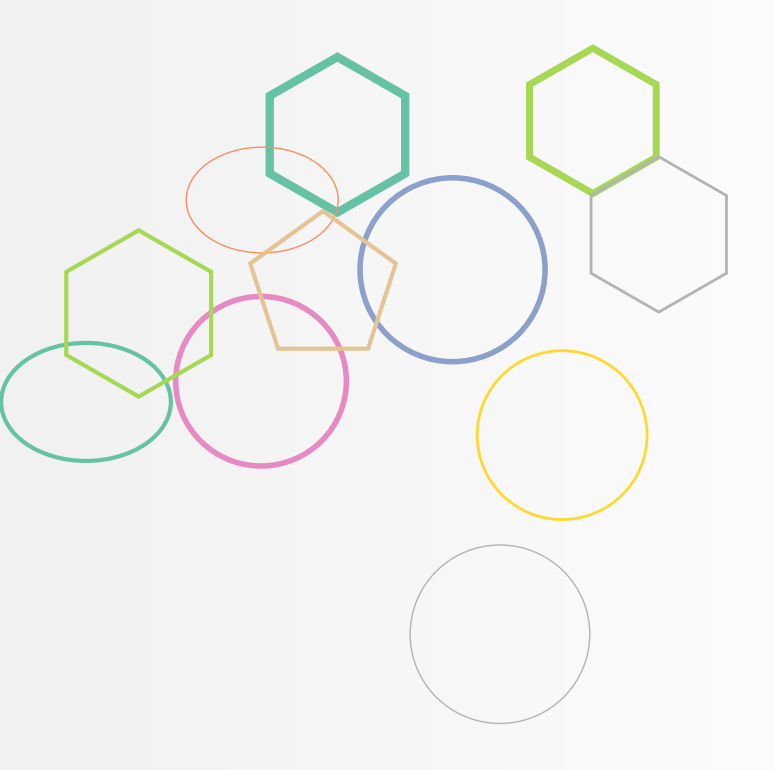[{"shape": "oval", "thickness": 1.5, "radius": 0.55, "center": [0.111, 0.478]}, {"shape": "hexagon", "thickness": 3, "radius": 0.5, "center": [0.435, 0.825]}, {"shape": "oval", "thickness": 0.5, "radius": 0.49, "center": [0.338, 0.74]}, {"shape": "circle", "thickness": 2, "radius": 0.6, "center": [0.584, 0.65]}, {"shape": "circle", "thickness": 2, "radius": 0.55, "center": [0.337, 0.505]}, {"shape": "hexagon", "thickness": 1.5, "radius": 0.54, "center": [0.179, 0.593]}, {"shape": "hexagon", "thickness": 2.5, "radius": 0.47, "center": [0.765, 0.843]}, {"shape": "circle", "thickness": 1, "radius": 0.55, "center": [0.725, 0.435]}, {"shape": "pentagon", "thickness": 1.5, "radius": 0.49, "center": [0.417, 0.627]}, {"shape": "circle", "thickness": 0.5, "radius": 0.58, "center": [0.645, 0.176]}, {"shape": "hexagon", "thickness": 1, "radius": 0.5, "center": [0.85, 0.696]}]